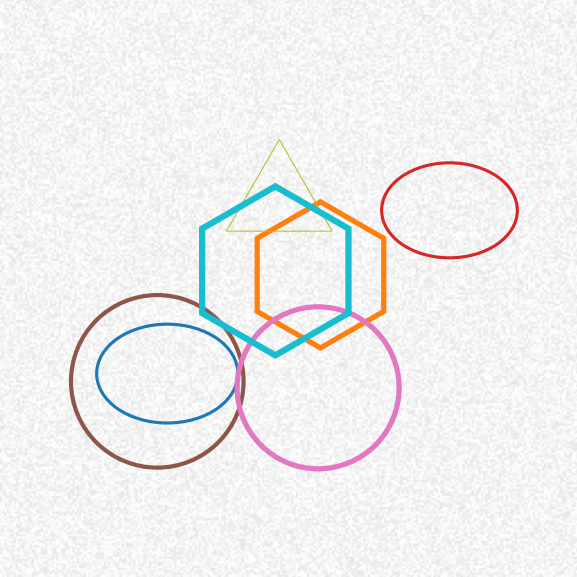[{"shape": "oval", "thickness": 1.5, "radius": 0.61, "center": [0.29, 0.352]}, {"shape": "hexagon", "thickness": 2.5, "radius": 0.63, "center": [0.555, 0.523]}, {"shape": "oval", "thickness": 1.5, "radius": 0.59, "center": [0.778, 0.635]}, {"shape": "circle", "thickness": 2, "radius": 0.75, "center": [0.272, 0.339]}, {"shape": "circle", "thickness": 2.5, "radius": 0.7, "center": [0.551, 0.328]}, {"shape": "triangle", "thickness": 0.5, "radius": 0.53, "center": [0.484, 0.652]}, {"shape": "hexagon", "thickness": 3, "radius": 0.73, "center": [0.477, 0.53]}]